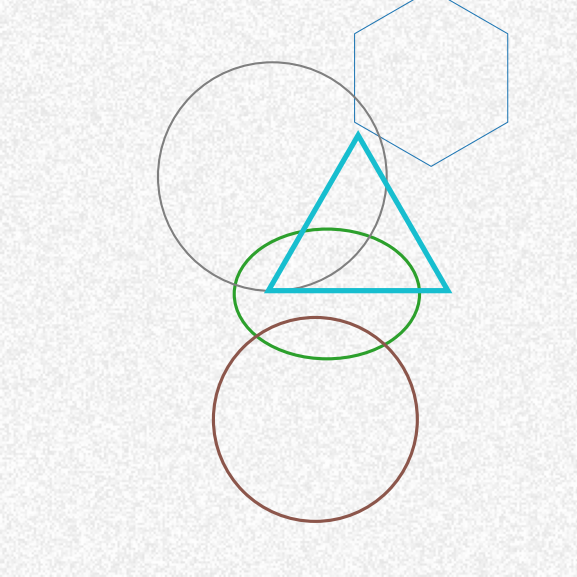[{"shape": "hexagon", "thickness": 0.5, "radius": 0.77, "center": [0.747, 0.864]}, {"shape": "oval", "thickness": 1.5, "radius": 0.8, "center": [0.566, 0.49]}, {"shape": "circle", "thickness": 1.5, "radius": 0.88, "center": [0.546, 0.273]}, {"shape": "circle", "thickness": 1, "radius": 0.99, "center": [0.472, 0.693]}, {"shape": "triangle", "thickness": 2.5, "radius": 0.9, "center": [0.62, 0.586]}]